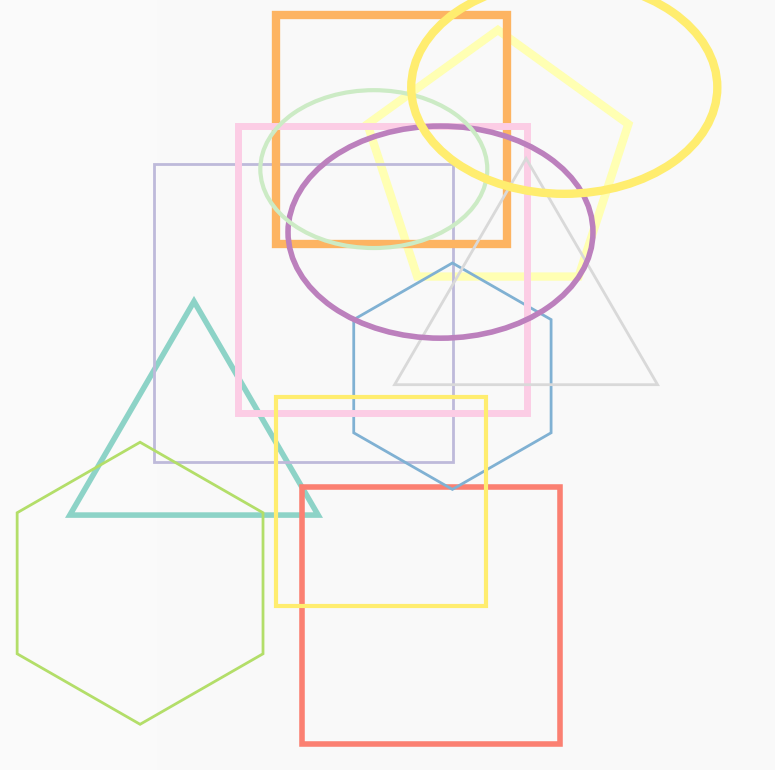[{"shape": "triangle", "thickness": 2, "radius": 0.92, "center": [0.25, 0.424]}, {"shape": "pentagon", "thickness": 3, "radius": 0.89, "center": [0.642, 0.784]}, {"shape": "square", "thickness": 1, "radius": 0.97, "center": [0.391, 0.593]}, {"shape": "square", "thickness": 2, "radius": 0.83, "center": [0.556, 0.201]}, {"shape": "hexagon", "thickness": 1, "radius": 0.74, "center": [0.584, 0.511]}, {"shape": "square", "thickness": 3, "radius": 0.74, "center": [0.505, 0.832]}, {"shape": "hexagon", "thickness": 1, "radius": 0.92, "center": [0.181, 0.243]}, {"shape": "square", "thickness": 2.5, "radius": 0.93, "center": [0.493, 0.65]}, {"shape": "triangle", "thickness": 1, "radius": 0.98, "center": [0.679, 0.598]}, {"shape": "oval", "thickness": 2, "radius": 0.98, "center": [0.568, 0.699]}, {"shape": "oval", "thickness": 1.5, "radius": 0.73, "center": [0.482, 0.78]}, {"shape": "square", "thickness": 1.5, "radius": 0.68, "center": [0.492, 0.349]}, {"shape": "oval", "thickness": 3, "radius": 0.99, "center": [0.728, 0.887]}]